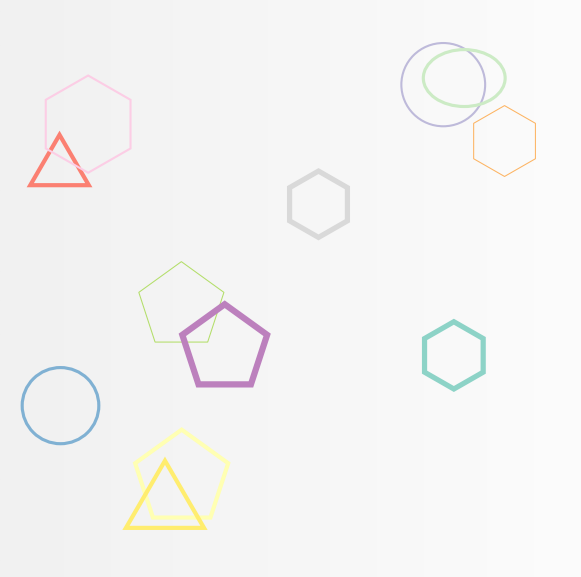[{"shape": "hexagon", "thickness": 2.5, "radius": 0.29, "center": [0.781, 0.384]}, {"shape": "pentagon", "thickness": 2, "radius": 0.42, "center": [0.313, 0.171]}, {"shape": "circle", "thickness": 1, "radius": 0.36, "center": [0.763, 0.853]}, {"shape": "triangle", "thickness": 2, "radius": 0.29, "center": [0.102, 0.708]}, {"shape": "circle", "thickness": 1.5, "radius": 0.33, "center": [0.104, 0.297]}, {"shape": "hexagon", "thickness": 0.5, "radius": 0.31, "center": [0.868, 0.755]}, {"shape": "pentagon", "thickness": 0.5, "radius": 0.38, "center": [0.312, 0.469]}, {"shape": "hexagon", "thickness": 1, "radius": 0.42, "center": [0.152, 0.784]}, {"shape": "hexagon", "thickness": 2.5, "radius": 0.29, "center": [0.548, 0.645]}, {"shape": "pentagon", "thickness": 3, "radius": 0.38, "center": [0.387, 0.396]}, {"shape": "oval", "thickness": 1.5, "radius": 0.35, "center": [0.799, 0.864]}, {"shape": "triangle", "thickness": 2, "radius": 0.39, "center": [0.284, 0.124]}]